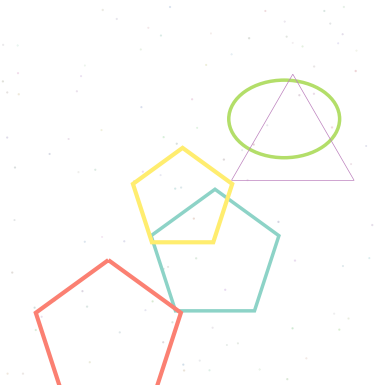[{"shape": "pentagon", "thickness": 2.5, "radius": 0.87, "center": [0.558, 0.334]}, {"shape": "pentagon", "thickness": 3, "radius": 0.99, "center": [0.281, 0.126]}, {"shape": "oval", "thickness": 2.5, "radius": 0.72, "center": [0.738, 0.691]}, {"shape": "triangle", "thickness": 0.5, "radius": 0.92, "center": [0.761, 0.623]}, {"shape": "pentagon", "thickness": 3, "radius": 0.68, "center": [0.474, 0.48]}]